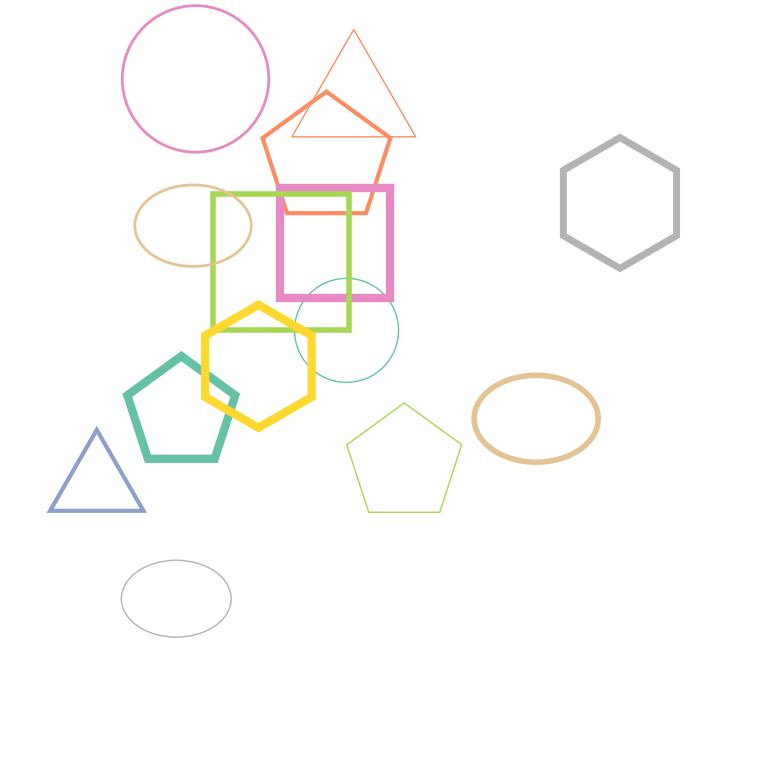[{"shape": "pentagon", "thickness": 3, "radius": 0.37, "center": [0.235, 0.464]}, {"shape": "circle", "thickness": 0.5, "radius": 0.34, "center": [0.45, 0.571]}, {"shape": "triangle", "thickness": 0.5, "radius": 0.46, "center": [0.459, 0.869]}, {"shape": "pentagon", "thickness": 1.5, "radius": 0.44, "center": [0.424, 0.794]}, {"shape": "triangle", "thickness": 1.5, "radius": 0.35, "center": [0.126, 0.372]}, {"shape": "square", "thickness": 3, "radius": 0.36, "center": [0.435, 0.684]}, {"shape": "circle", "thickness": 1, "radius": 0.48, "center": [0.254, 0.897]}, {"shape": "pentagon", "thickness": 0.5, "radius": 0.39, "center": [0.525, 0.398]}, {"shape": "square", "thickness": 2, "radius": 0.44, "center": [0.365, 0.66]}, {"shape": "hexagon", "thickness": 3, "radius": 0.4, "center": [0.336, 0.524]}, {"shape": "oval", "thickness": 2, "radius": 0.4, "center": [0.696, 0.456]}, {"shape": "oval", "thickness": 1, "radius": 0.38, "center": [0.251, 0.707]}, {"shape": "hexagon", "thickness": 2.5, "radius": 0.42, "center": [0.805, 0.736]}, {"shape": "oval", "thickness": 0.5, "radius": 0.36, "center": [0.229, 0.222]}]